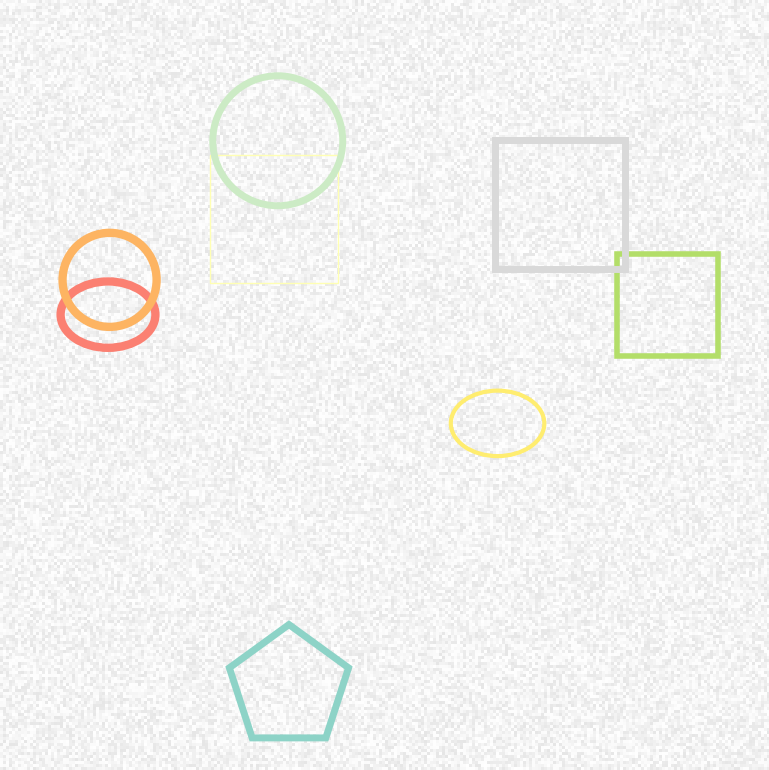[{"shape": "pentagon", "thickness": 2.5, "radius": 0.41, "center": [0.375, 0.108]}, {"shape": "square", "thickness": 0.5, "radius": 0.42, "center": [0.356, 0.715]}, {"shape": "oval", "thickness": 3, "radius": 0.31, "center": [0.14, 0.591]}, {"shape": "circle", "thickness": 3, "radius": 0.31, "center": [0.142, 0.637]}, {"shape": "square", "thickness": 2, "radius": 0.33, "center": [0.867, 0.604]}, {"shape": "square", "thickness": 2.5, "radius": 0.42, "center": [0.727, 0.734]}, {"shape": "circle", "thickness": 2.5, "radius": 0.42, "center": [0.361, 0.817]}, {"shape": "oval", "thickness": 1.5, "radius": 0.3, "center": [0.646, 0.45]}]